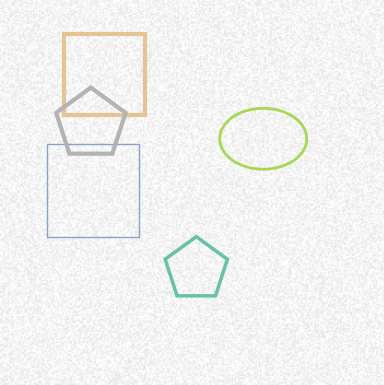[{"shape": "pentagon", "thickness": 2.5, "radius": 0.42, "center": [0.51, 0.3]}, {"shape": "square", "thickness": 1, "radius": 0.6, "center": [0.241, 0.505]}, {"shape": "oval", "thickness": 2, "radius": 0.57, "center": [0.684, 0.64]}, {"shape": "square", "thickness": 3, "radius": 0.52, "center": [0.271, 0.806]}, {"shape": "pentagon", "thickness": 3, "radius": 0.47, "center": [0.236, 0.678]}]